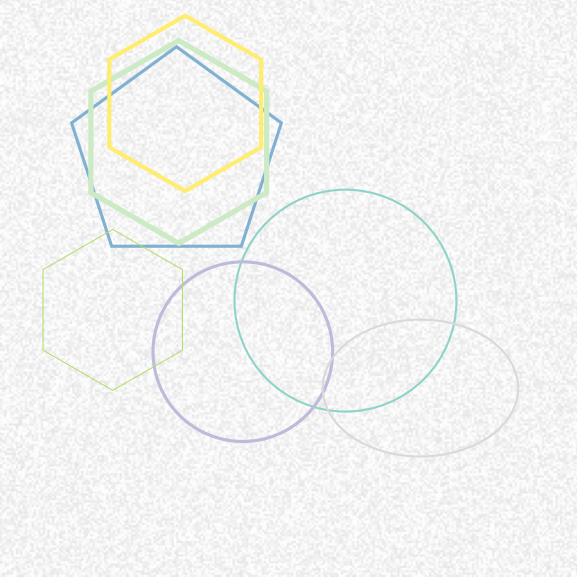[{"shape": "circle", "thickness": 1, "radius": 0.96, "center": [0.598, 0.479]}, {"shape": "circle", "thickness": 1.5, "radius": 0.78, "center": [0.42, 0.39]}, {"shape": "pentagon", "thickness": 1.5, "radius": 0.95, "center": [0.306, 0.727]}, {"shape": "hexagon", "thickness": 0.5, "radius": 0.7, "center": [0.195, 0.462]}, {"shape": "oval", "thickness": 1, "radius": 0.85, "center": [0.728, 0.327]}, {"shape": "hexagon", "thickness": 2.5, "radius": 0.88, "center": [0.31, 0.753]}, {"shape": "hexagon", "thickness": 2, "radius": 0.76, "center": [0.321, 0.82]}]